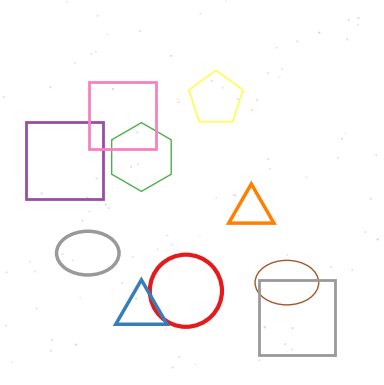[{"shape": "circle", "thickness": 3, "radius": 0.47, "center": [0.483, 0.245]}, {"shape": "triangle", "thickness": 2.5, "radius": 0.38, "center": [0.367, 0.196]}, {"shape": "hexagon", "thickness": 1, "radius": 0.45, "center": [0.367, 0.592]}, {"shape": "square", "thickness": 2, "radius": 0.5, "center": [0.168, 0.583]}, {"shape": "triangle", "thickness": 2.5, "radius": 0.34, "center": [0.653, 0.454]}, {"shape": "pentagon", "thickness": 1, "radius": 0.37, "center": [0.561, 0.743]}, {"shape": "oval", "thickness": 1, "radius": 0.41, "center": [0.745, 0.266]}, {"shape": "square", "thickness": 2, "radius": 0.44, "center": [0.318, 0.7]}, {"shape": "oval", "thickness": 2.5, "radius": 0.41, "center": [0.228, 0.343]}, {"shape": "square", "thickness": 2, "radius": 0.49, "center": [0.772, 0.175]}]